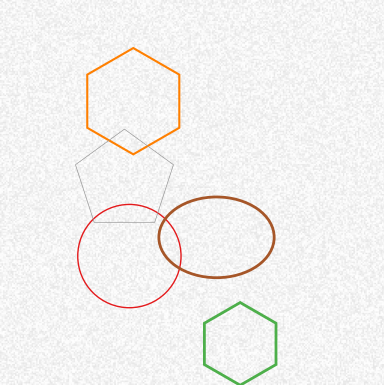[{"shape": "circle", "thickness": 1, "radius": 0.67, "center": [0.336, 0.335]}, {"shape": "hexagon", "thickness": 2, "radius": 0.54, "center": [0.624, 0.107]}, {"shape": "hexagon", "thickness": 1.5, "radius": 0.69, "center": [0.346, 0.737]}, {"shape": "oval", "thickness": 2, "radius": 0.75, "center": [0.562, 0.384]}, {"shape": "pentagon", "thickness": 0.5, "radius": 0.67, "center": [0.323, 0.531]}]